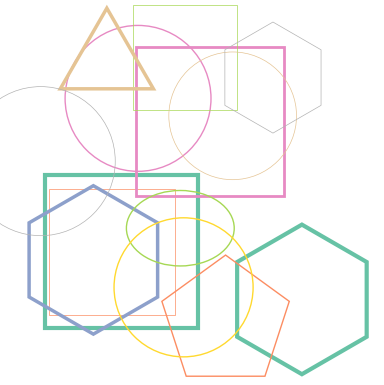[{"shape": "square", "thickness": 3, "radius": 0.99, "center": [0.316, 0.347]}, {"shape": "hexagon", "thickness": 3, "radius": 0.97, "center": [0.784, 0.222]}, {"shape": "pentagon", "thickness": 1, "radius": 0.87, "center": [0.586, 0.164]}, {"shape": "square", "thickness": 0.5, "radius": 0.81, "center": [0.291, 0.345]}, {"shape": "hexagon", "thickness": 2.5, "radius": 0.96, "center": [0.243, 0.325]}, {"shape": "square", "thickness": 2, "radius": 0.97, "center": [0.546, 0.685]}, {"shape": "circle", "thickness": 1, "radius": 0.95, "center": [0.359, 0.744]}, {"shape": "oval", "thickness": 1, "radius": 0.7, "center": [0.468, 0.407]}, {"shape": "square", "thickness": 0.5, "radius": 0.68, "center": [0.481, 0.851]}, {"shape": "circle", "thickness": 1, "radius": 0.9, "center": [0.477, 0.254]}, {"shape": "triangle", "thickness": 2.5, "radius": 0.7, "center": [0.278, 0.839]}, {"shape": "circle", "thickness": 0.5, "radius": 0.83, "center": [0.604, 0.699]}, {"shape": "circle", "thickness": 0.5, "radius": 0.97, "center": [0.106, 0.581]}, {"shape": "hexagon", "thickness": 0.5, "radius": 0.72, "center": [0.709, 0.799]}]